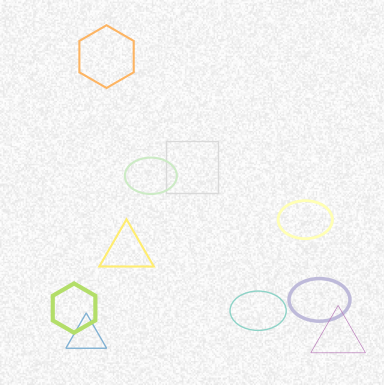[{"shape": "oval", "thickness": 1, "radius": 0.36, "center": [0.67, 0.193]}, {"shape": "oval", "thickness": 2, "radius": 0.35, "center": [0.793, 0.429]}, {"shape": "oval", "thickness": 2.5, "radius": 0.4, "center": [0.83, 0.221]}, {"shape": "triangle", "thickness": 1, "radius": 0.31, "center": [0.224, 0.126]}, {"shape": "hexagon", "thickness": 1.5, "radius": 0.41, "center": [0.277, 0.853]}, {"shape": "hexagon", "thickness": 3, "radius": 0.32, "center": [0.192, 0.2]}, {"shape": "square", "thickness": 1, "radius": 0.34, "center": [0.499, 0.566]}, {"shape": "triangle", "thickness": 0.5, "radius": 0.41, "center": [0.878, 0.125]}, {"shape": "oval", "thickness": 1.5, "radius": 0.34, "center": [0.392, 0.543]}, {"shape": "triangle", "thickness": 1.5, "radius": 0.41, "center": [0.329, 0.349]}]